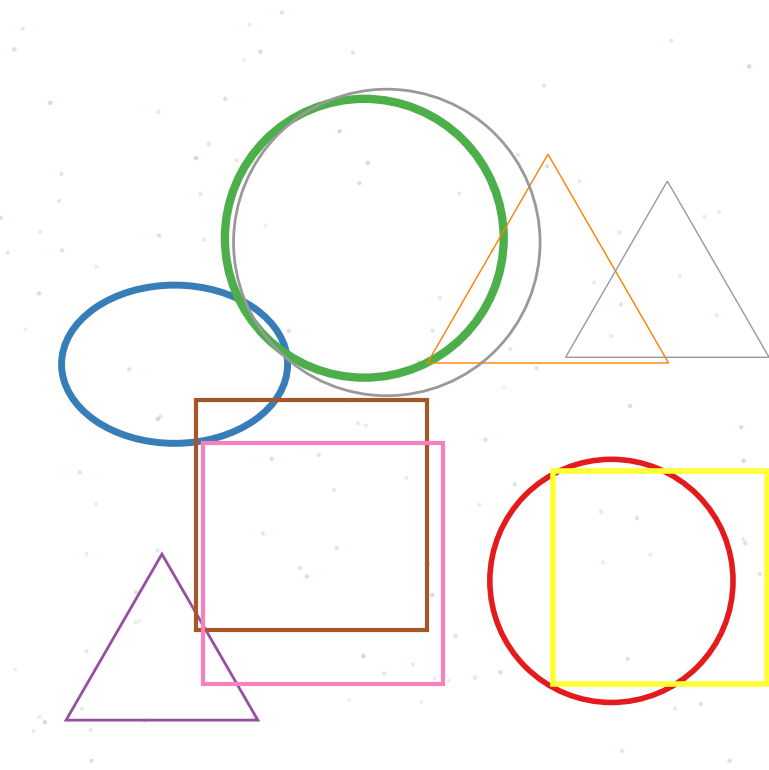[{"shape": "circle", "thickness": 2, "radius": 0.79, "center": [0.794, 0.246]}, {"shape": "oval", "thickness": 2.5, "radius": 0.73, "center": [0.227, 0.527]}, {"shape": "circle", "thickness": 3, "radius": 0.91, "center": [0.473, 0.691]}, {"shape": "triangle", "thickness": 1, "radius": 0.72, "center": [0.21, 0.137]}, {"shape": "triangle", "thickness": 0.5, "radius": 0.9, "center": [0.712, 0.619]}, {"shape": "square", "thickness": 2, "radius": 0.69, "center": [0.857, 0.25]}, {"shape": "square", "thickness": 1.5, "radius": 0.75, "center": [0.405, 0.331]}, {"shape": "square", "thickness": 1.5, "radius": 0.78, "center": [0.419, 0.268]}, {"shape": "triangle", "thickness": 0.5, "radius": 0.76, "center": [0.867, 0.612]}, {"shape": "circle", "thickness": 1, "radius": 1.0, "center": [0.502, 0.685]}]